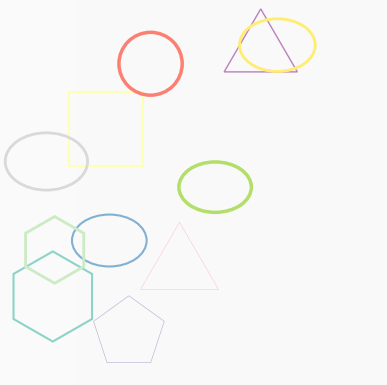[{"shape": "hexagon", "thickness": 1.5, "radius": 0.59, "center": [0.136, 0.23]}, {"shape": "square", "thickness": 1.5, "radius": 0.48, "center": [0.274, 0.664]}, {"shape": "pentagon", "thickness": 0.5, "radius": 0.48, "center": [0.333, 0.136]}, {"shape": "circle", "thickness": 2.5, "radius": 0.41, "center": [0.389, 0.834]}, {"shape": "oval", "thickness": 1.5, "radius": 0.48, "center": [0.282, 0.375]}, {"shape": "oval", "thickness": 2.5, "radius": 0.47, "center": [0.555, 0.514]}, {"shape": "triangle", "thickness": 0.5, "radius": 0.58, "center": [0.463, 0.306]}, {"shape": "oval", "thickness": 2, "radius": 0.53, "center": [0.12, 0.581]}, {"shape": "triangle", "thickness": 1, "radius": 0.55, "center": [0.673, 0.868]}, {"shape": "hexagon", "thickness": 2, "radius": 0.43, "center": [0.141, 0.351]}, {"shape": "oval", "thickness": 2, "radius": 0.49, "center": [0.716, 0.883]}]